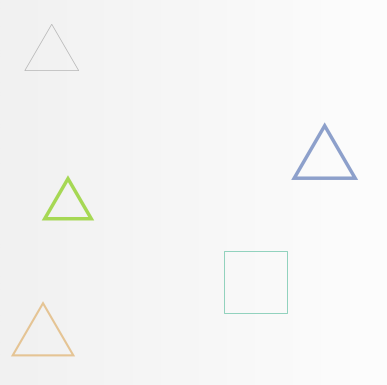[{"shape": "square", "thickness": 0.5, "radius": 0.4, "center": [0.659, 0.267]}, {"shape": "triangle", "thickness": 2.5, "radius": 0.45, "center": [0.838, 0.583]}, {"shape": "triangle", "thickness": 2.5, "radius": 0.35, "center": [0.175, 0.467]}, {"shape": "triangle", "thickness": 1.5, "radius": 0.45, "center": [0.111, 0.122]}, {"shape": "triangle", "thickness": 0.5, "radius": 0.4, "center": [0.134, 0.857]}]